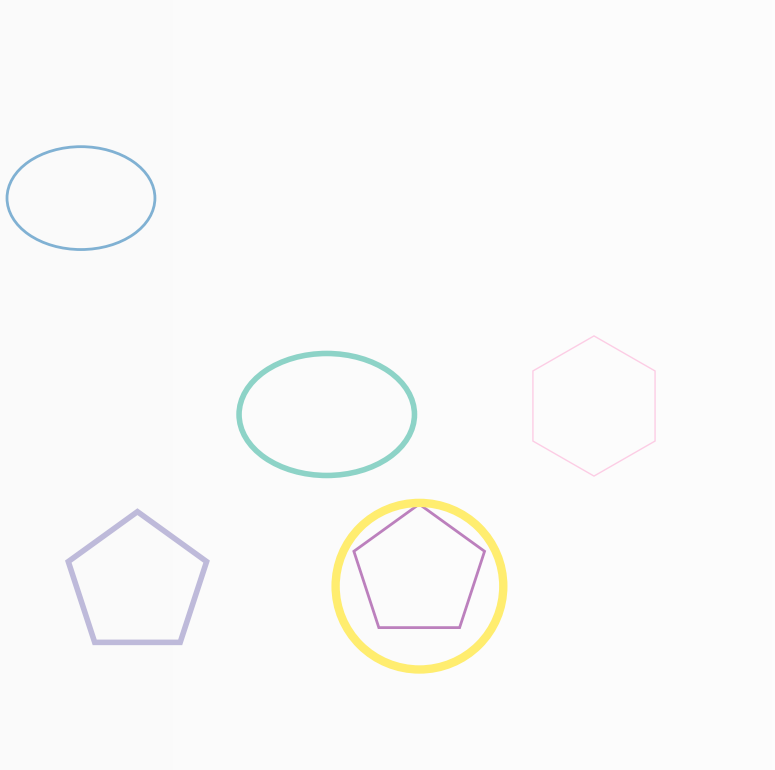[{"shape": "oval", "thickness": 2, "radius": 0.57, "center": [0.422, 0.462]}, {"shape": "pentagon", "thickness": 2, "radius": 0.47, "center": [0.177, 0.242]}, {"shape": "oval", "thickness": 1, "radius": 0.48, "center": [0.104, 0.743]}, {"shape": "hexagon", "thickness": 0.5, "radius": 0.46, "center": [0.766, 0.473]}, {"shape": "pentagon", "thickness": 1, "radius": 0.44, "center": [0.541, 0.257]}, {"shape": "circle", "thickness": 3, "radius": 0.54, "center": [0.541, 0.239]}]